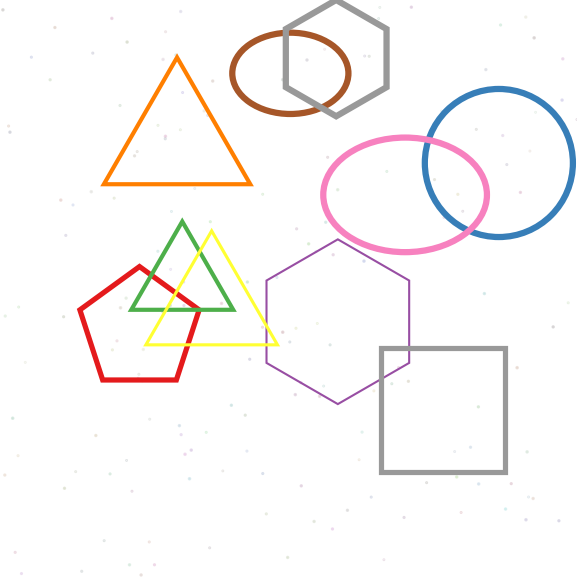[{"shape": "pentagon", "thickness": 2.5, "radius": 0.54, "center": [0.242, 0.429]}, {"shape": "circle", "thickness": 3, "radius": 0.64, "center": [0.864, 0.717]}, {"shape": "triangle", "thickness": 2, "radius": 0.51, "center": [0.316, 0.514]}, {"shape": "hexagon", "thickness": 1, "radius": 0.71, "center": [0.585, 0.442]}, {"shape": "triangle", "thickness": 2, "radius": 0.73, "center": [0.307, 0.753]}, {"shape": "triangle", "thickness": 1.5, "radius": 0.66, "center": [0.367, 0.468]}, {"shape": "oval", "thickness": 3, "radius": 0.5, "center": [0.503, 0.872]}, {"shape": "oval", "thickness": 3, "radius": 0.71, "center": [0.701, 0.662]}, {"shape": "hexagon", "thickness": 3, "radius": 0.5, "center": [0.582, 0.898]}, {"shape": "square", "thickness": 2.5, "radius": 0.54, "center": [0.767, 0.289]}]